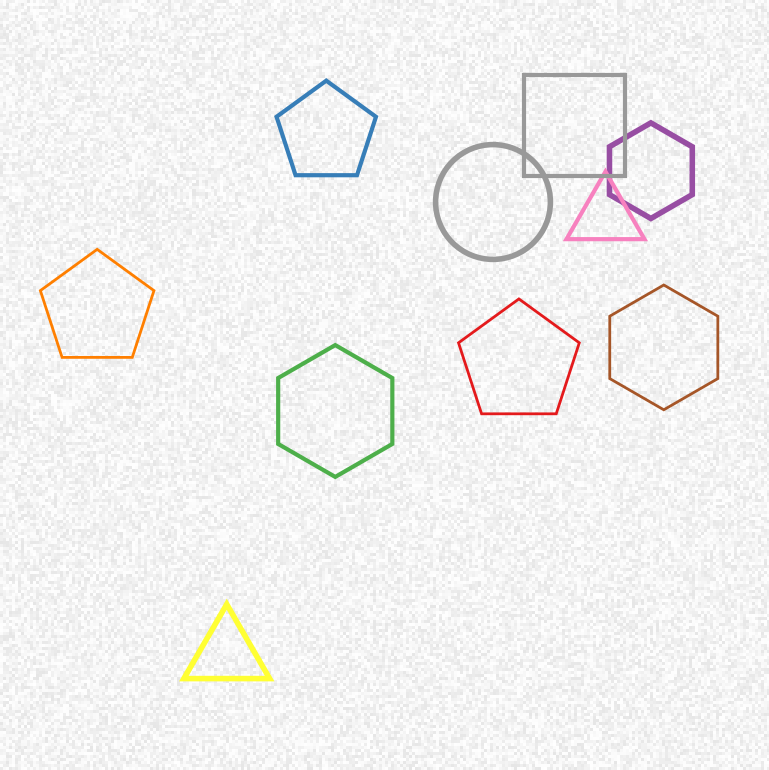[{"shape": "pentagon", "thickness": 1, "radius": 0.41, "center": [0.674, 0.529]}, {"shape": "pentagon", "thickness": 1.5, "radius": 0.34, "center": [0.424, 0.827]}, {"shape": "hexagon", "thickness": 1.5, "radius": 0.43, "center": [0.435, 0.466]}, {"shape": "hexagon", "thickness": 2, "radius": 0.31, "center": [0.845, 0.778]}, {"shape": "pentagon", "thickness": 1, "radius": 0.39, "center": [0.126, 0.599]}, {"shape": "triangle", "thickness": 2, "radius": 0.32, "center": [0.294, 0.151]}, {"shape": "hexagon", "thickness": 1, "radius": 0.41, "center": [0.862, 0.549]}, {"shape": "triangle", "thickness": 1.5, "radius": 0.29, "center": [0.786, 0.719]}, {"shape": "square", "thickness": 1.5, "radius": 0.33, "center": [0.746, 0.837]}, {"shape": "circle", "thickness": 2, "radius": 0.37, "center": [0.64, 0.738]}]